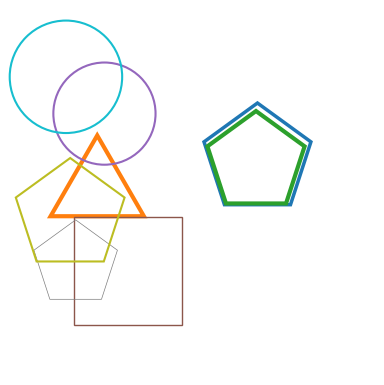[{"shape": "pentagon", "thickness": 2.5, "radius": 0.73, "center": [0.669, 0.586]}, {"shape": "triangle", "thickness": 3, "radius": 0.7, "center": [0.253, 0.508]}, {"shape": "pentagon", "thickness": 3, "radius": 0.66, "center": [0.665, 0.579]}, {"shape": "circle", "thickness": 1.5, "radius": 0.66, "center": [0.271, 0.705]}, {"shape": "square", "thickness": 1, "radius": 0.7, "center": [0.333, 0.295]}, {"shape": "pentagon", "thickness": 0.5, "radius": 0.57, "center": [0.197, 0.315]}, {"shape": "pentagon", "thickness": 1.5, "radius": 0.74, "center": [0.182, 0.441]}, {"shape": "circle", "thickness": 1.5, "radius": 0.73, "center": [0.171, 0.801]}]